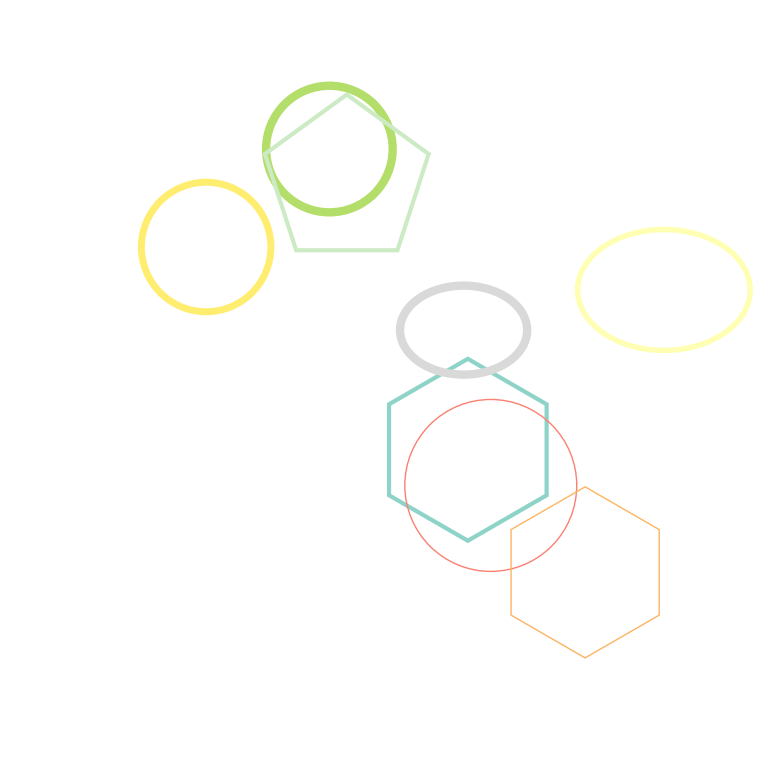[{"shape": "hexagon", "thickness": 1.5, "radius": 0.59, "center": [0.608, 0.416]}, {"shape": "oval", "thickness": 2, "radius": 0.56, "center": [0.862, 0.623]}, {"shape": "circle", "thickness": 0.5, "radius": 0.56, "center": [0.637, 0.37]}, {"shape": "hexagon", "thickness": 0.5, "radius": 0.56, "center": [0.76, 0.257]}, {"shape": "circle", "thickness": 3, "radius": 0.41, "center": [0.428, 0.806]}, {"shape": "oval", "thickness": 3, "radius": 0.41, "center": [0.602, 0.571]}, {"shape": "pentagon", "thickness": 1.5, "radius": 0.56, "center": [0.45, 0.765]}, {"shape": "circle", "thickness": 2.5, "radius": 0.42, "center": [0.268, 0.679]}]